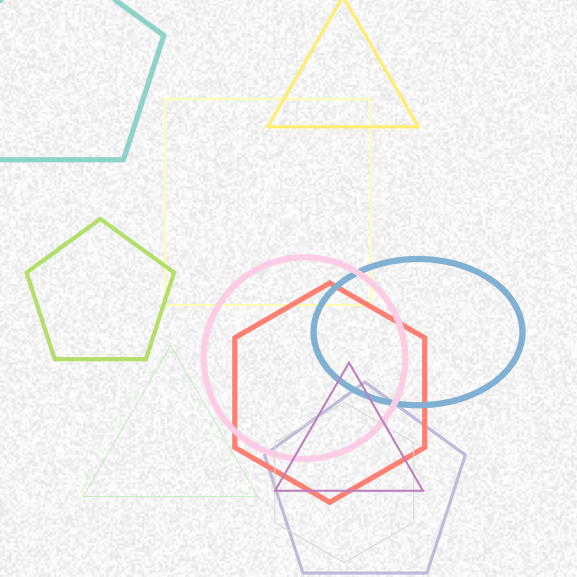[{"shape": "pentagon", "thickness": 2.5, "radius": 0.96, "center": [0.1, 0.878]}, {"shape": "square", "thickness": 1, "radius": 0.89, "center": [0.465, 0.649]}, {"shape": "pentagon", "thickness": 1.5, "radius": 0.91, "center": [0.632, 0.155]}, {"shape": "hexagon", "thickness": 2.5, "radius": 0.95, "center": [0.571, 0.319]}, {"shape": "oval", "thickness": 3, "radius": 0.9, "center": [0.724, 0.424]}, {"shape": "pentagon", "thickness": 2, "radius": 0.67, "center": [0.174, 0.486]}, {"shape": "circle", "thickness": 3, "radius": 0.87, "center": [0.527, 0.379]}, {"shape": "hexagon", "thickness": 0.5, "radius": 0.69, "center": [0.596, 0.164]}, {"shape": "triangle", "thickness": 1, "radius": 0.74, "center": [0.604, 0.223]}, {"shape": "triangle", "thickness": 0.5, "radius": 0.87, "center": [0.295, 0.227]}, {"shape": "triangle", "thickness": 1.5, "radius": 0.75, "center": [0.594, 0.855]}]